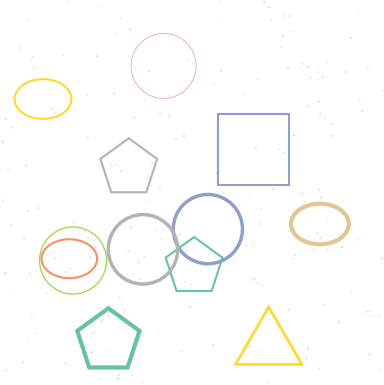[{"shape": "pentagon", "thickness": 1.5, "radius": 0.39, "center": [0.504, 0.307]}, {"shape": "pentagon", "thickness": 3, "radius": 0.42, "center": [0.282, 0.114]}, {"shape": "oval", "thickness": 1.5, "radius": 0.36, "center": [0.18, 0.328]}, {"shape": "circle", "thickness": 2.5, "radius": 0.45, "center": [0.54, 0.405]}, {"shape": "square", "thickness": 1.5, "radius": 0.46, "center": [0.659, 0.611]}, {"shape": "circle", "thickness": 0.5, "radius": 0.42, "center": [0.425, 0.829]}, {"shape": "circle", "thickness": 1, "radius": 0.44, "center": [0.19, 0.323]}, {"shape": "oval", "thickness": 1.5, "radius": 0.37, "center": [0.112, 0.743]}, {"shape": "triangle", "thickness": 2, "radius": 0.5, "center": [0.698, 0.103]}, {"shape": "oval", "thickness": 3, "radius": 0.38, "center": [0.831, 0.418]}, {"shape": "circle", "thickness": 2.5, "radius": 0.45, "center": [0.371, 0.352]}, {"shape": "pentagon", "thickness": 1.5, "radius": 0.39, "center": [0.334, 0.563]}]